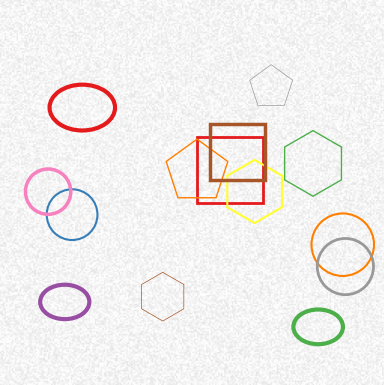[{"shape": "oval", "thickness": 3, "radius": 0.43, "center": [0.214, 0.721]}, {"shape": "square", "thickness": 2, "radius": 0.43, "center": [0.597, 0.558]}, {"shape": "circle", "thickness": 1.5, "radius": 0.33, "center": [0.187, 0.442]}, {"shape": "oval", "thickness": 3, "radius": 0.32, "center": [0.826, 0.151]}, {"shape": "hexagon", "thickness": 1, "radius": 0.43, "center": [0.813, 0.576]}, {"shape": "oval", "thickness": 3, "radius": 0.32, "center": [0.168, 0.216]}, {"shape": "circle", "thickness": 1.5, "radius": 0.41, "center": [0.89, 0.364]}, {"shape": "pentagon", "thickness": 1, "radius": 0.42, "center": [0.512, 0.554]}, {"shape": "hexagon", "thickness": 1.5, "radius": 0.41, "center": [0.661, 0.503]}, {"shape": "hexagon", "thickness": 0.5, "radius": 0.32, "center": [0.423, 0.229]}, {"shape": "square", "thickness": 2.5, "radius": 0.36, "center": [0.616, 0.605]}, {"shape": "circle", "thickness": 2.5, "radius": 0.29, "center": [0.125, 0.502]}, {"shape": "circle", "thickness": 2, "radius": 0.37, "center": [0.897, 0.308]}, {"shape": "pentagon", "thickness": 0.5, "radius": 0.29, "center": [0.704, 0.774]}]